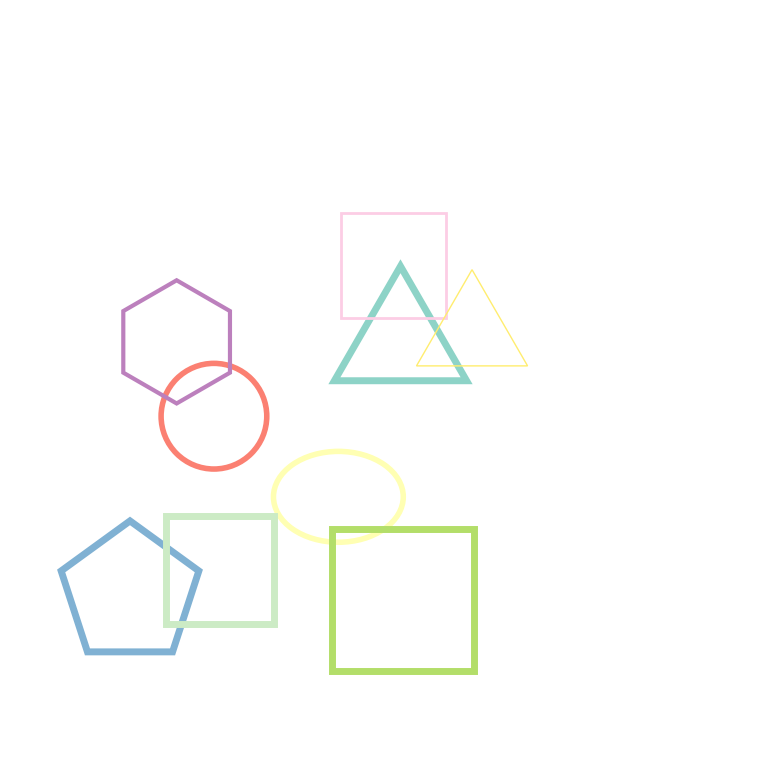[{"shape": "triangle", "thickness": 2.5, "radius": 0.5, "center": [0.52, 0.555]}, {"shape": "oval", "thickness": 2, "radius": 0.42, "center": [0.439, 0.355]}, {"shape": "circle", "thickness": 2, "radius": 0.34, "center": [0.278, 0.459]}, {"shape": "pentagon", "thickness": 2.5, "radius": 0.47, "center": [0.169, 0.229]}, {"shape": "square", "thickness": 2.5, "radius": 0.46, "center": [0.523, 0.221]}, {"shape": "square", "thickness": 1, "radius": 0.34, "center": [0.511, 0.655]}, {"shape": "hexagon", "thickness": 1.5, "radius": 0.4, "center": [0.229, 0.556]}, {"shape": "square", "thickness": 2.5, "radius": 0.35, "center": [0.285, 0.26]}, {"shape": "triangle", "thickness": 0.5, "radius": 0.42, "center": [0.613, 0.566]}]